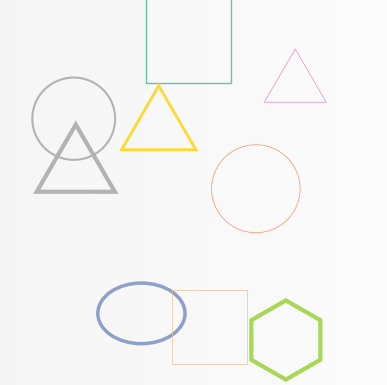[{"shape": "square", "thickness": 1, "radius": 0.55, "center": [0.487, 0.894]}, {"shape": "circle", "thickness": 0.5, "radius": 0.57, "center": [0.66, 0.51]}, {"shape": "oval", "thickness": 2.5, "radius": 0.56, "center": [0.365, 0.186]}, {"shape": "triangle", "thickness": 0.5, "radius": 0.46, "center": [0.762, 0.781]}, {"shape": "hexagon", "thickness": 3, "radius": 0.51, "center": [0.738, 0.117]}, {"shape": "triangle", "thickness": 2, "radius": 0.55, "center": [0.41, 0.666]}, {"shape": "square", "thickness": 0.5, "radius": 0.48, "center": [0.54, 0.15]}, {"shape": "triangle", "thickness": 3, "radius": 0.58, "center": [0.196, 0.56]}, {"shape": "circle", "thickness": 1.5, "radius": 0.53, "center": [0.19, 0.692]}]